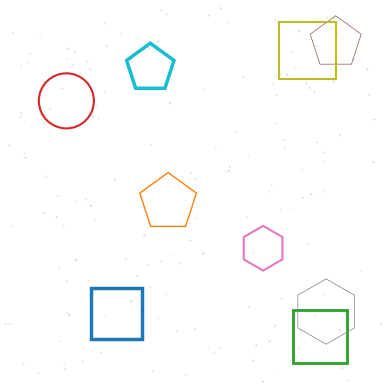[{"shape": "square", "thickness": 2.5, "radius": 0.33, "center": [0.303, 0.186]}, {"shape": "pentagon", "thickness": 1, "radius": 0.39, "center": [0.437, 0.475]}, {"shape": "square", "thickness": 2, "radius": 0.35, "center": [0.832, 0.125]}, {"shape": "circle", "thickness": 1.5, "radius": 0.36, "center": [0.172, 0.738]}, {"shape": "pentagon", "thickness": 0.5, "radius": 0.35, "center": [0.872, 0.89]}, {"shape": "hexagon", "thickness": 1.5, "radius": 0.29, "center": [0.683, 0.355]}, {"shape": "hexagon", "thickness": 0.5, "radius": 0.42, "center": [0.847, 0.191]}, {"shape": "square", "thickness": 1.5, "radius": 0.37, "center": [0.799, 0.87]}, {"shape": "pentagon", "thickness": 2.5, "radius": 0.32, "center": [0.39, 0.823]}]